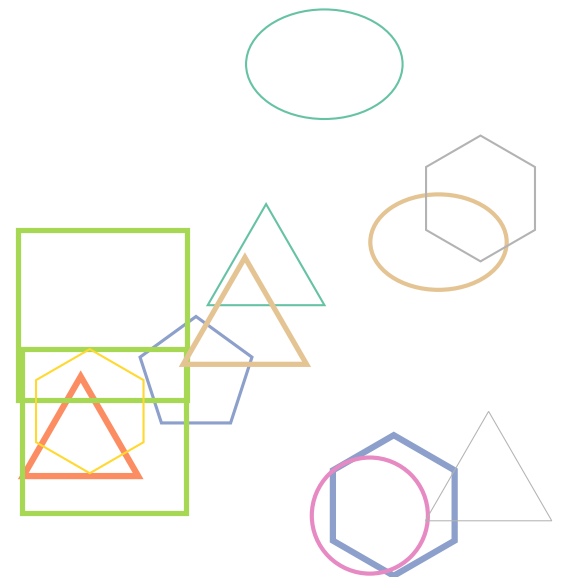[{"shape": "oval", "thickness": 1, "radius": 0.68, "center": [0.562, 0.888]}, {"shape": "triangle", "thickness": 1, "radius": 0.58, "center": [0.461, 0.529]}, {"shape": "triangle", "thickness": 3, "radius": 0.57, "center": [0.14, 0.232]}, {"shape": "hexagon", "thickness": 3, "radius": 0.61, "center": [0.682, 0.124]}, {"shape": "pentagon", "thickness": 1.5, "radius": 0.51, "center": [0.339, 0.349]}, {"shape": "circle", "thickness": 2, "radius": 0.5, "center": [0.64, 0.106]}, {"shape": "square", "thickness": 2.5, "radius": 0.73, "center": [0.178, 0.454]}, {"shape": "square", "thickness": 2.5, "radius": 0.71, "center": [0.179, 0.254]}, {"shape": "hexagon", "thickness": 1, "radius": 0.54, "center": [0.155, 0.287]}, {"shape": "oval", "thickness": 2, "radius": 0.59, "center": [0.759, 0.58]}, {"shape": "triangle", "thickness": 2.5, "radius": 0.62, "center": [0.424, 0.43]}, {"shape": "hexagon", "thickness": 1, "radius": 0.54, "center": [0.832, 0.655]}, {"shape": "triangle", "thickness": 0.5, "radius": 0.63, "center": [0.846, 0.16]}]